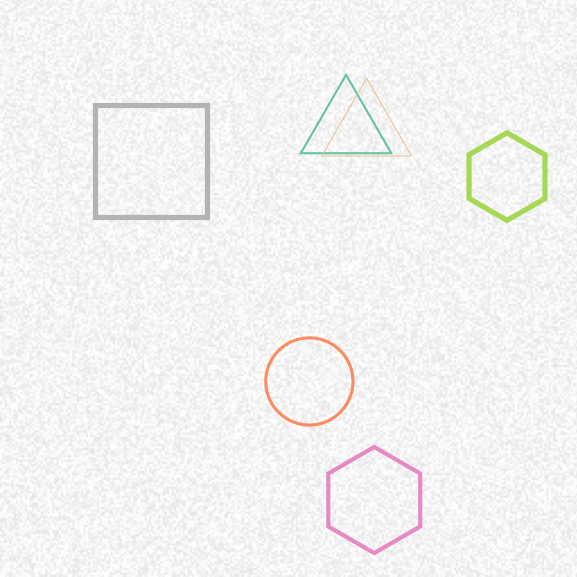[{"shape": "triangle", "thickness": 1, "radius": 0.45, "center": [0.599, 0.779]}, {"shape": "circle", "thickness": 1.5, "radius": 0.38, "center": [0.536, 0.339]}, {"shape": "hexagon", "thickness": 2, "radius": 0.46, "center": [0.648, 0.133]}, {"shape": "hexagon", "thickness": 2.5, "radius": 0.38, "center": [0.878, 0.693]}, {"shape": "triangle", "thickness": 0.5, "radius": 0.45, "center": [0.635, 0.774]}, {"shape": "square", "thickness": 2.5, "radius": 0.48, "center": [0.262, 0.72]}]